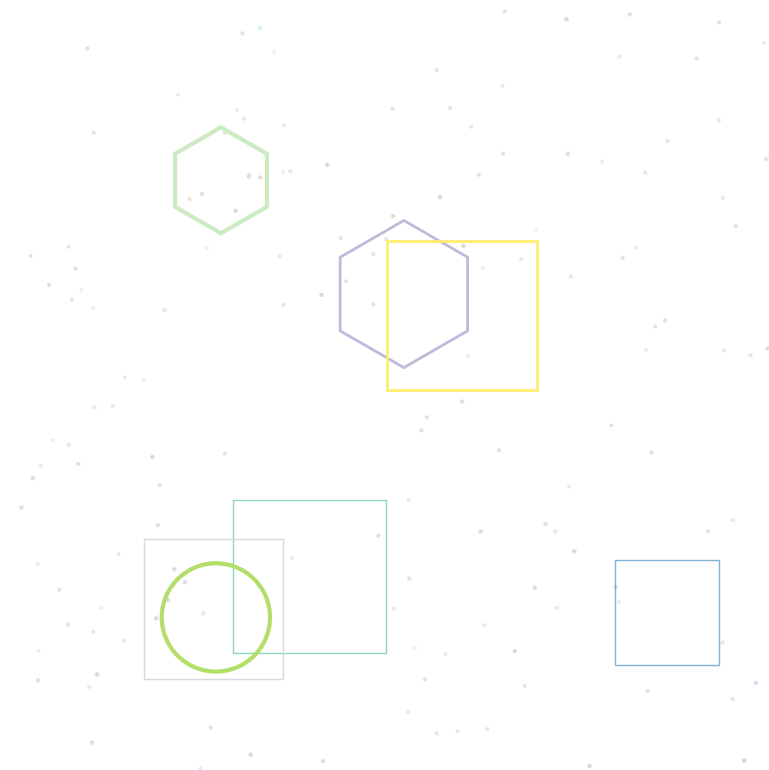[{"shape": "square", "thickness": 0.5, "radius": 0.5, "center": [0.402, 0.251]}, {"shape": "hexagon", "thickness": 1, "radius": 0.48, "center": [0.525, 0.618]}, {"shape": "square", "thickness": 0.5, "radius": 0.34, "center": [0.866, 0.205]}, {"shape": "circle", "thickness": 1.5, "radius": 0.35, "center": [0.28, 0.198]}, {"shape": "square", "thickness": 0.5, "radius": 0.45, "center": [0.277, 0.209]}, {"shape": "hexagon", "thickness": 1.5, "radius": 0.34, "center": [0.287, 0.766]}, {"shape": "square", "thickness": 1, "radius": 0.49, "center": [0.6, 0.59]}]